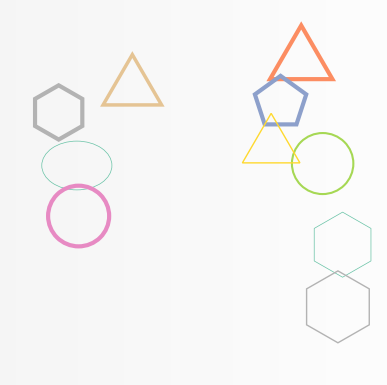[{"shape": "oval", "thickness": 0.5, "radius": 0.45, "center": [0.198, 0.57]}, {"shape": "hexagon", "thickness": 0.5, "radius": 0.42, "center": [0.884, 0.364]}, {"shape": "triangle", "thickness": 3, "radius": 0.46, "center": [0.777, 0.841]}, {"shape": "pentagon", "thickness": 3, "radius": 0.35, "center": [0.724, 0.733]}, {"shape": "circle", "thickness": 3, "radius": 0.39, "center": [0.203, 0.439]}, {"shape": "circle", "thickness": 1.5, "radius": 0.4, "center": [0.833, 0.575]}, {"shape": "triangle", "thickness": 1, "radius": 0.43, "center": [0.7, 0.62]}, {"shape": "triangle", "thickness": 2.5, "radius": 0.44, "center": [0.342, 0.771]}, {"shape": "hexagon", "thickness": 3, "radius": 0.35, "center": [0.151, 0.708]}, {"shape": "hexagon", "thickness": 1, "radius": 0.47, "center": [0.872, 0.203]}]